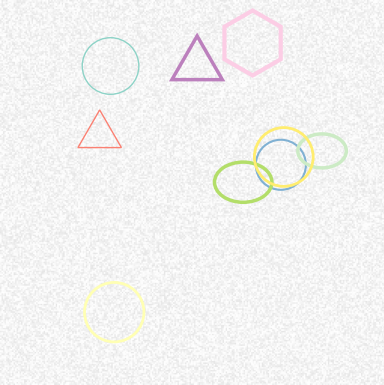[{"shape": "circle", "thickness": 1, "radius": 0.37, "center": [0.287, 0.829]}, {"shape": "circle", "thickness": 2, "radius": 0.39, "center": [0.297, 0.189]}, {"shape": "triangle", "thickness": 1, "radius": 0.33, "center": [0.259, 0.649]}, {"shape": "circle", "thickness": 1.5, "radius": 0.33, "center": [0.729, 0.572]}, {"shape": "oval", "thickness": 2.5, "radius": 0.37, "center": [0.632, 0.527]}, {"shape": "hexagon", "thickness": 3, "radius": 0.42, "center": [0.656, 0.888]}, {"shape": "triangle", "thickness": 2.5, "radius": 0.38, "center": [0.512, 0.831]}, {"shape": "oval", "thickness": 2.5, "radius": 0.32, "center": [0.837, 0.608]}, {"shape": "circle", "thickness": 2, "radius": 0.38, "center": [0.737, 0.592]}]